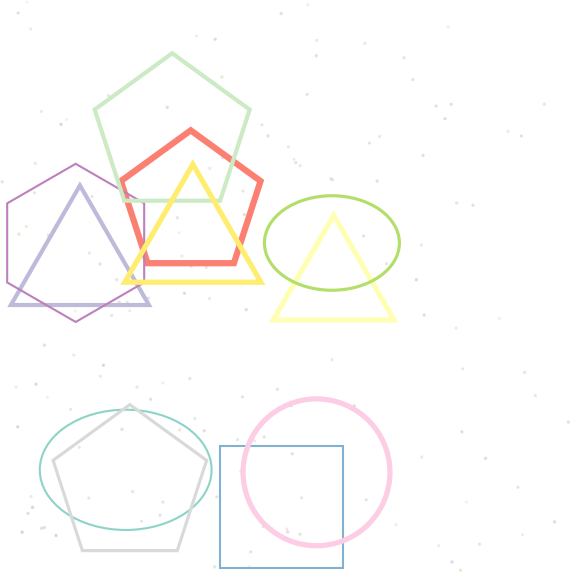[{"shape": "oval", "thickness": 1, "radius": 0.74, "center": [0.218, 0.186]}, {"shape": "triangle", "thickness": 2.5, "radius": 0.6, "center": [0.578, 0.505]}, {"shape": "triangle", "thickness": 2, "radius": 0.69, "center": [0.138, 0.54]}, {"shape": "pentagon", "thickness": 3, "radius": 0.64, "center": [0.33, 0.646]}, {"shape": "square", "thickness": 1, "radius": 0.53, "center": [0.487, 0.121]}, {"shape": "oval", "thickness": 1.5, "radius": 0.58, "center": [0.575, 0.578]}, {"shape": "circle", "thickness": 2.5, "radius": 0.64, "center": [0.548, 0.181]}, {"shape": "pentagon", "thickness": 1.5, "radius": 0.7, "center": [0.225, 0.159]}, {"shape": "hexagon", "thickness": 1, "radius": 0.68, "center": [0.131, 0.579]}, {"shape": "pentagon", "thickness": 2, "radius": 0.71, "center": [0.298, 0.766]}, {"shape": "triangle", "thickness": 2.5, "radius": 0.68, "center": [0.334, 0.578]}]